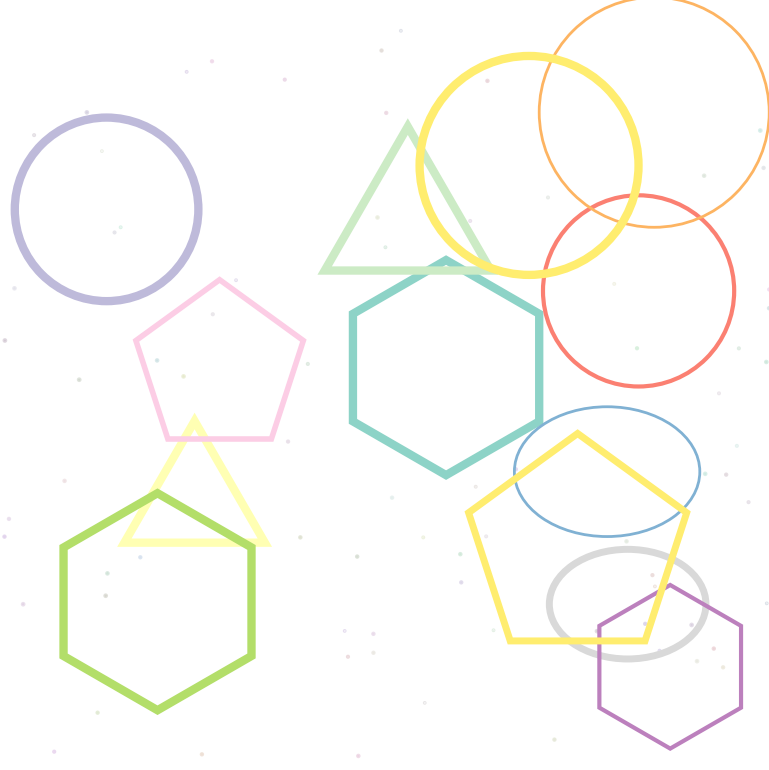[{"shape": "hexagon", "thickness": 3, "radius": 0.7, "center": [0.579, 0.523]}, {"shape": "triangle", "thickness": 3, "radius": 0.53, "center": [0.253, 0.348]}, {"shape": "circle", "thickness": 3, "radius": 0.6, "center": [0.138, 0.728]}, {"shape": "circle", "thickness": 1.5, "radius": 0.62, "center": [0.829, 0.622]}, {"shape": "oval", "thickness": 1, "radius": 0.6, "center": [0.788, 0.387]}, {"shape": "circle", "thickness": 1, "radius": 0.75, "center": [0.85, 0.854]}, {"shape": "hexagon", "thickness": 3, "radius": 0.7, "center": [0.205, 0.219]}, {"shape": "pentagon", "thickness": 2, "radius": 0.57, "center": [0.285, 0.522]}, {"shape": "oval", "thickness": 2.5, "radius": 0.51, "center": [0.815, 0.215]}, {"shape": "hexagon", "thickness": 1.5, "radius": 0.53, "center": [0.87, 0.134]}, {"shape": "triangle", "thickness": 3, "radius": 0.62, "center": [0.53, 0.711]}, {"shape": "circle", "thickness": 3, "radius": 0.71, "center": [0.687, 0.785]}, {"shape": "pentagon", "thickness": 2.5, "radius": 0.74, "center": [0.75, 0.288]}]